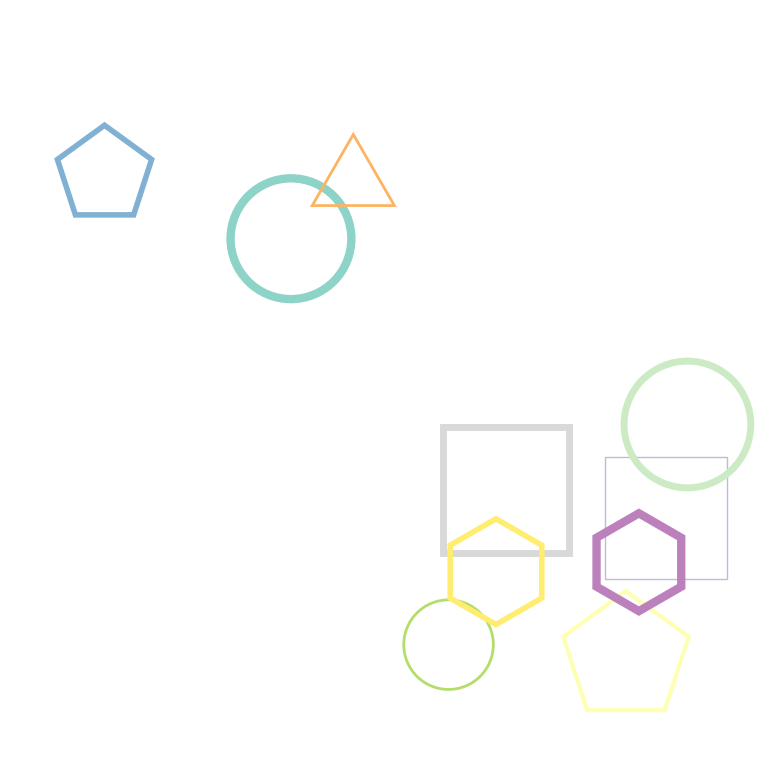[{"shape": "circle", "thickness": 3, "radius": 0.39, "center": [0.378, 0.69]}, {"shape": "pentagon", "thickness": 1.5, "radius": 0.43, "center": [0.813, 0.147]}, {"shape": "square", "thickness": 0.5, "radius": 0.39, "center": [0.865, 0.328]}, {"shape": "pentagon", "thickness": 2, "radius": 0.32, "center": [0.136, 0.773]}, {"shape": "triangle", "thickness": 1, "radius": 0.31, "center": [0.459, 0.764]}, {"shape": "circle", "thickness": 1, "radius": 0.29, "center": [0.583, 0.163]}, {"shape": "square", "thickness": 2.5, "radius": 0.41, "center": [0.657, 0.364]}, {"shape": "hexagon", "thickness": 3, "radius": 0.32, "center": [0.83, 0.27]}, {"shape": "circle", "thickness": 2.5, "radius": 0.41, "center": [0.893, 0.449]}, {"shape": "hexagon", "thickness": 2, "radius": 0.34, "center": [0.644, 0.258]}]